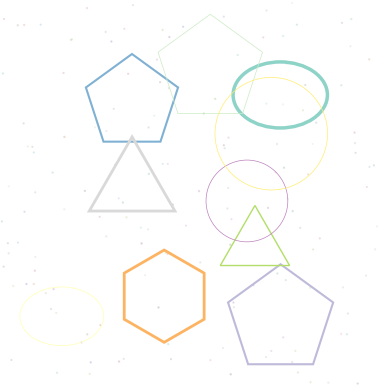[{"shape": "oval", "thickness": 2.5, "radius": 0.61, "center": [0.728, 0.753]}, {"shape": "oval", "thickness": 0.5, "radius": 0.54, "center": [0.16, 0.178]}, {"shape": "pentagon", "thickness": 1.5, "radius": 0.72, "center": [0.729, 0.17]}, {"shape": "pentagon", "thickness": 1.5, "radius": 0.63, "center": [0.343, 0.734]}, {"shape": "hexagon", "thickness": 2, "radius": 0.6, "center": [0.426, 0.231]}, {"shape": "triangle", "thickness": 1, "radius": 0.52, "center": [0.662, 0.362]}, {"shape": "triangle", "thickness": 2, "radius": 0.64, "center": [0.343, 0.516]}, {"shape": "circle", "thickness": 0.5, "radius": 0.53, "center": [0.641, 0.478]}, {"shape": "pentagon", "thickness": 0.5, "radius": 0.71, "center": [0.546, 0.82]}, {"shape": "circle", "thickness": 0.5, "radius": 0.73, "center": [0.705, 0.653]}]